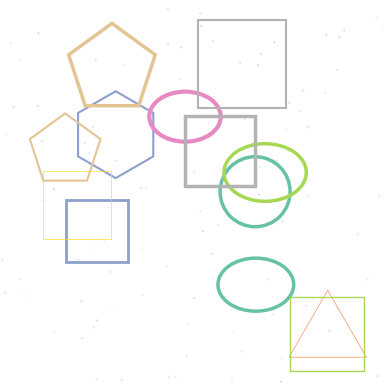[{"shape": "oval", "thickness": 2.5, "radius": 0.49, "center": [0.664, 0.261]}, {"shape": "circle", "thickness": 2.5, "radius": 0.45, "center": [0.663, 0.502]}, {"shape": "triangle", "thickness": 0.5, "radius": 0.58, "center": [0.851, 0.13]}, {"shape": "hexagon", "thickness": 1.5, "radius": 0.56, "center": [0.3, 0.65]}, {"shape": "square", "thickness": 2, "radius": 0.4, "center": [0.251, 0.399]}, {"shape": "oval", "thickness": 3, "radius": 0.46, "center": [0.481, 0.697]}, {"shape": "oval", "thickness": 2.5, "radius": 0.53, "center": [0.689, 0.552]}, {"shape": "square", "thickness": 1, "radius": 0.48, "center": [0.85, 0.132]}, {"shape": "square", "thickness": 0.5, "radius": 0.44, "center": [0.199, 0.467]}, {"shape": "pentagon", "thickness": 2.5, "radius": 0.59, "center": [0.291, 0.821]}, {"shape": "pentagon", "thickness": 1.5, "radius": 0.48, "center": [0.169, 0.609]}, {"shape": "square", "thickness": 1.5, "radius": 0.57, "center": [0.629, 0.834]}, {"shape": "square", "thickness": 2.5, "radius": 0.46, "center": [0.572, 0.608]}]